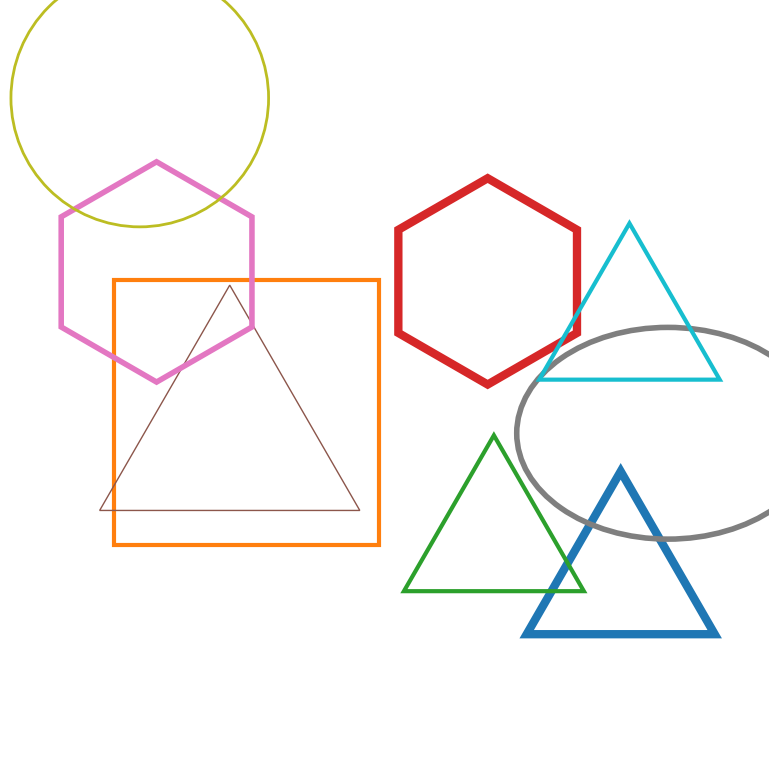[{"shape": "triangle", "thickness": 3, "radius": 0.7, "center": [0.806, 0.247]}, {"shape": "square", "thickness": 1.5, "radius": 0.86, "center": [0.32, 0.465]}, {"shape": "triangle", "thickness": 1.5, "radius": 0.67, "center": [0.641, 0.3]}, {"shape": "hexagon", "thickness": 3, "radius": 0.67, "center": [0.633, 0.635]}, {"shape": "triangle", "thickness": 0.5, "radius": 0.98, "center": [0.298, 0.435]}, {"shape": "hexagon", "thickness": 2, "radius": 0.72, "center": [0.203, 0.647]}, {"shape": "oval", "thickness": 2, "radius": 0.98, "center": [0.867, 0.437]}, {"shape": "circle", "thickness": 1, "radius": 0.84, "center": [0.182, 0.873]}, {"shape": "triangle", "thickness": 1.5, "radius": 0.68, "center": [0.817, 0.575]}]